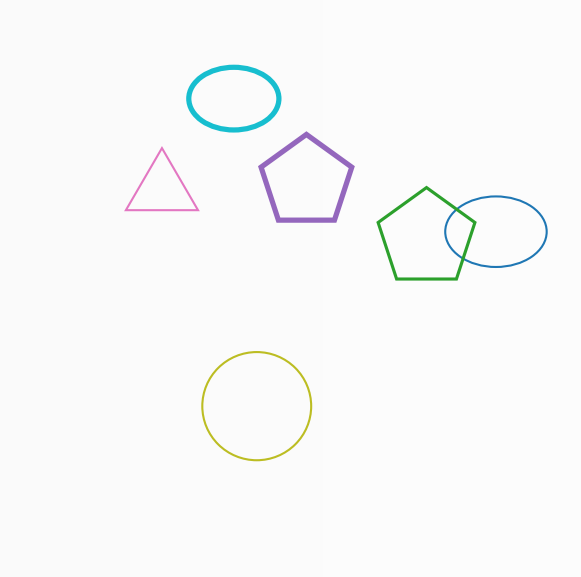[{"shape": "oval", "thickness": 1, "radius": 0.44, "center": [0.853, 0.598]}, {"shape": "pentagon", "thickness": 1.5, "radius": 0.44, "center": [0.734, 0.587]}, {"shape": "pentagon", "thickness": 2.5, "radius": 0.41, "center": [0.527, 0.684]}, {"shape": "triangle", "thickness": 1, "radius": 0.36, "center": [0.279, 0.671]}, {"shape": "circle", "thickness": 1, "radius": 0.47, "center": [0.442, 0.296]}, {"shape": "oval", "thickness": 2.5, "radius": 0.39, "center": [0.402, 0.828]}]